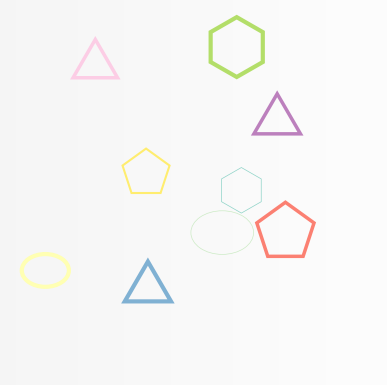[{"shape": "hexagon", "thickness": 0.5, "radius": 0.3, "center": [0.623, 0.506]}, {"shape": "oval", "thickness": 3, "radius": 0.3, "center": [0.117, 0.298]}, {"shape": "pentagon", "thickness": 2.5, "radius": 0.39, "center": [0.737, 0.397]}, {"shape": "triangle", "thickness": 3, "radius": 0.34, "center": [0.382, 0.252]}, {"shape": "hexagon", "thickness": 3, "radius": 0.39, "center": [0.611, 0.878]}, {"shape": "triangle", "thickness": 2.5, "radius": 0.33, "center": [0.246, 0.831]}, {"shape": "triangle", "thickness": 2.5, "radius": 0.35, "center": [0.715, 0.687]}, {"shape": "oval", "thickness": 0.5, "radius": 0.4, "center": [0.574, 0.396]}, {"shape": "pentagon", "thickness": 1.5, "radius": 0.32, "center": [0.377, 0.55]}]